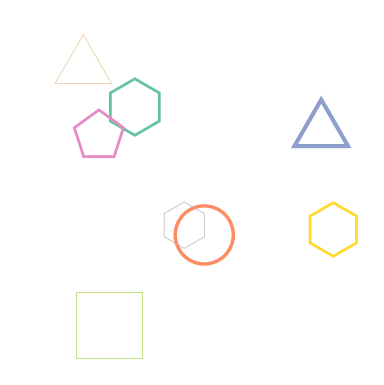[{"shape": "hexagon", "thickness": 2, "radius": 0.37, "center": [0.35, 0.722]}, {"shape": "circle", "thickness": 2.5, "radius": 0.38, "center": [0.531, 0.39]}, {"shape": "triangle", "thickness": 3, "radius": 0.4, "center": [0.834, 0.661]}, {"shape": "pentagon", "thickness": 2, "radius": 0.34, "center": [0.257, 0.647]}, {"shape": "square", "thickness": 0.5, "radius": 0.43, "center": [0.283, 0.156]}, {"shape": "hexagon", "thickness": 2, "radius": 0.35, "center": [0.866, 0.404]}, {"shape": "triangle", "thickness": 0.5, "radius": 0.42, "center": [0.216, 0.825]}, {"shape": "hexagon", "thickness": 0.5, "radius": 0.3, "center": [0.479, 0.415]}]